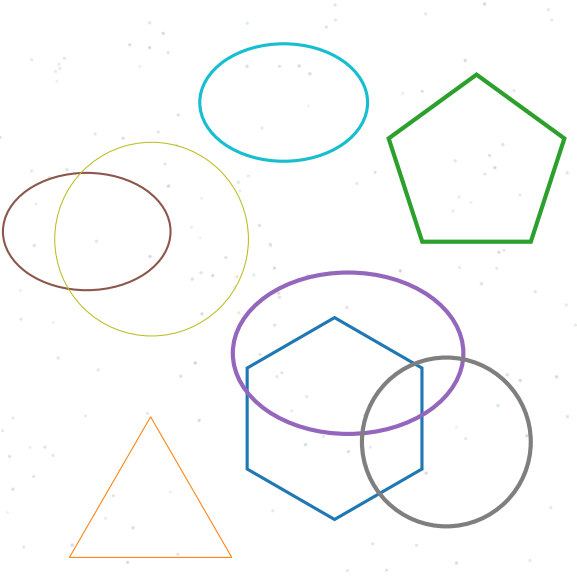[{"shape": "hexagon", "thickness": 1.5, "radius": 0.87, "center": [0.579, 0.274]}, {"shape": "triangle", "thickness": 0.5, "radius": 0.81, "center": [0.261, 0.115]}, {"shape": "pentagon", "thickness": 2, "radius": 0.8, "center": [0.825, 0.71]}, {"shape": "oval", "thickness": 2, "radius": 1.0, "center": [0.603, 0.387]}, {"shape": "oval", "thickness": 1, "radius": 0.73, "center": [0.15, 0.598]}, {"shape": "circle", "thickness": 2, "radius": 0.73, "center": [0.773, 0.234]}, {"shape": "circle", "thickness": 0.5, "radius": 0.84, "center": [0.262, 0.585]}, {"shape": "oval", "thickness": 1.5, "radius": 0.73, "center": [0.491, 0.822]}]